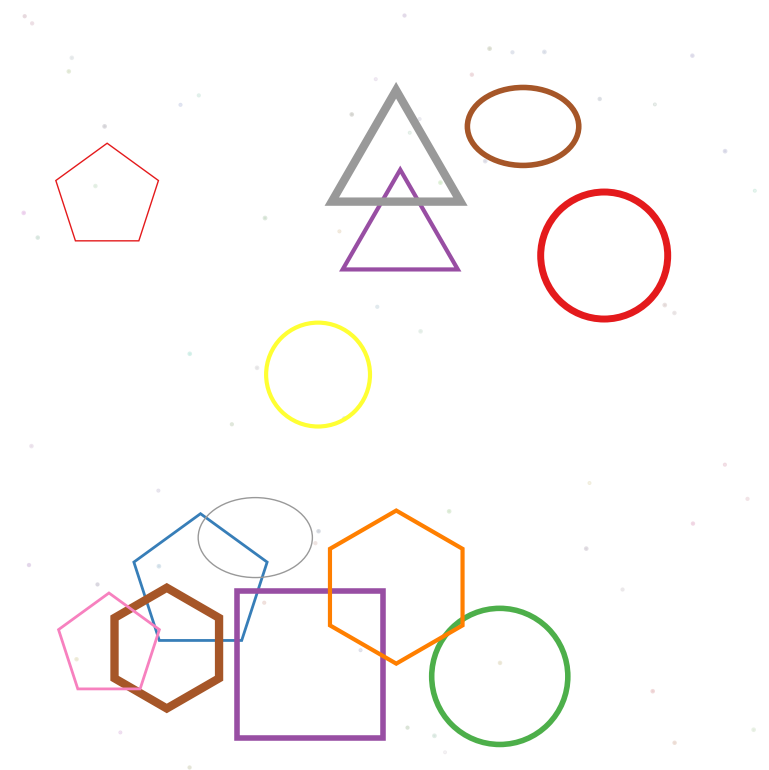[{"shape": "pentagon", "thickness": 0.5, "radius": 0.35, "center": [0.139, 0.744]}, {"shape": "circle", "thickness": 2.5, "radius": 0.41, "center": [0.785, 0.668]}, {"shape": "pentagon", "thickness": 1, "radius": 0.46, "center": [0.26, 0.242]}, {"shape": "circle", "thickness": 2, "radius": 0.44, "center": [0.649, 0.122]}, {"shape": "square", "thickness": 2, "radius": 0.48, "center": [0.403, 0.137]}, {"shape": "triangle", "thickness": 1.5, "radius": 0.43, "center": [0.52, 0.693]}, {"shape": "hexagon", "thickness": 1.5, "radius": 0.5, "center": [0.515, 0.238]}, {"shape": "circle", "thickness": 1.5, "radius": 0.34, "center": [0.413, 0.514]}, {"shape": "oval", "thickness": 2, "radius": 0.36, "center": [0.679, 0.836]}, {"shape": "hexagon", "thickness": 3, "radius": 0.39, "center": [0.217, 0.158]}, {"shape": "pentagon", "thickness": 1, "radius": 0.34, "center": [0.142, 0.161]}, {"shape": "oval", "thickness": 0.5, "radius": 0.37, "center": [0.332, 0.302]}, {"shape": "triangle", "thickness": 3, "radius": 0.48, "center": [0.514, 0.786]}]